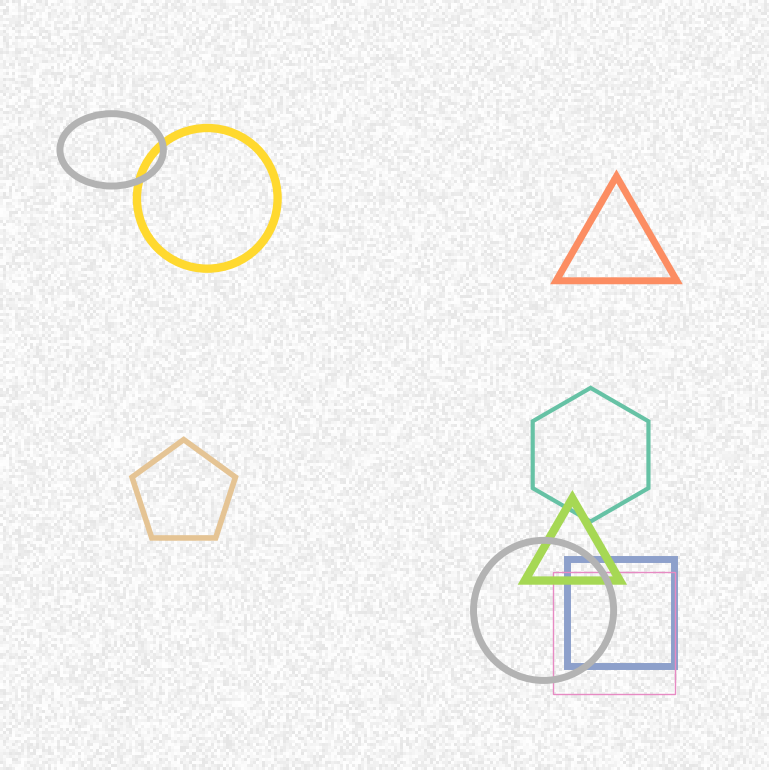[{"shape": "hexagon", "thickness": 1.5, "radius": 0.43, "center": [0.767, 0.409]}, {"shape": "triangle", "thickness": 2.5, "radius": 0.45, "center": [0.801, 0.681]}, {"shape": "square", "thickness": 2.5, "radius": 0.35, "center": [0.806, 0.205]}, {"shape": "square", "thickness": 0.5, "radius": 0.4, "center": [0.798, 0.178]}, {"shape": "triangle", "thickness": 3, "radius": 0.36, "center": [0.743, 0.282]}, {"shape": "circle", "thickness": 3, "radius": 0.46, "center": [0.269, 0.742]}, {"shape": "pentagon", "thickness": 2, "radius": 0.35, "center": [0.239, 0.358]}, {"shape": "circle", "thickness": 2.5, "radius": 0.45, "center": [0.706, 0.207]}, {"shape": "oval", "thickness": 2.5, "radius": 0.34, "center": [0.145, 0.805]}]